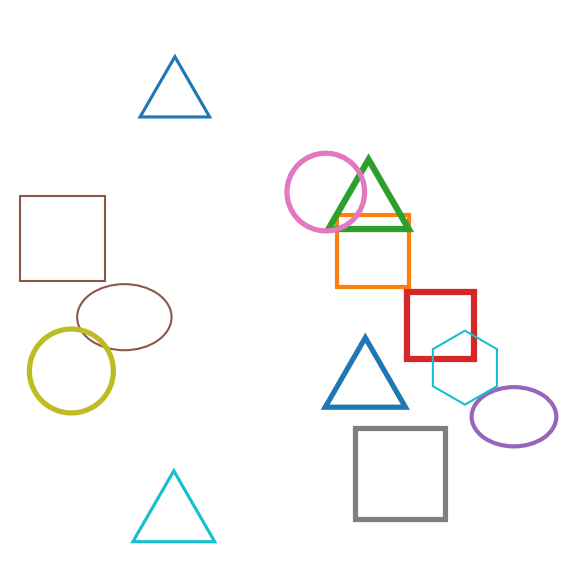[{"shape": "triangle", "thickness": 1.5, "radius": 0.35, "center": [0.303, 0.831]}, {"shape": "triangle", "thickness": 2.5, "radius": 0.4, "center": [0.633, 0.334]}, {"shape": "square", "thickness": 2, "radius": 0.31, "center": [0.646, 0.564]}, {"shape": "triangle", "thickness": 3, "radius": 0.4, "center": [0.638, 0.643]}, {"shape": "square", "thickness": 3, "radius": 0.29, "center": [0.762, 0.435]}, {"shape": "oval", "thickness": 2, "radius": 0.37, "center": [0.89, 0.277]}, {"shape": "square", "thickness": 1, "radius": 0.37, "center": [0.108, 0.586]}, {"shape": "oval", "thickness": 1, "radius": 0.41, "center": [0.215, 0.45]}, {"shape": "circle", "thickness": 2.5, "radius": 0.34, "center": [0.564, 0.667]}, {"shape": "square", "thickness": 2.5, "radius": 0.39, "center": [0.693, 0.179]}, {"shape": "circle", "thickness": 2.5, "radius": 0.36, "center": [0.124, 0.357]}, {"shape": "triangle", "thickness": 1.5, "radius": 0.41, "center": [0.301, 0.102]}, {"shape": "hexagon", "thickness": 1, "radius": 0.32, "center": [0.805, 0.363]}]